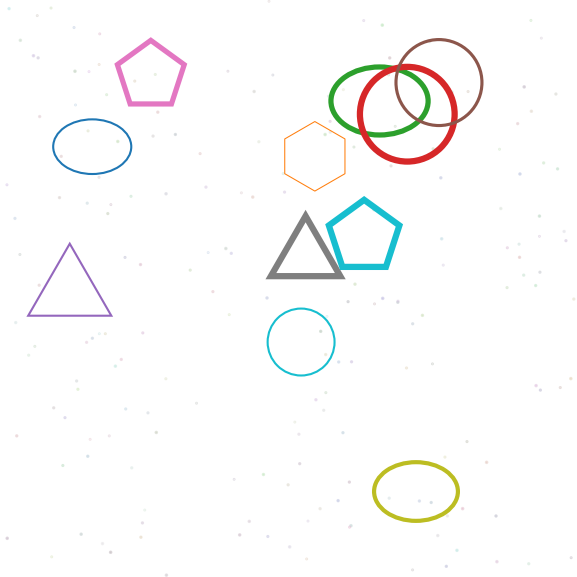[{"shape": "oval", "thickness": 1, "radius": 0.34, "center": [0.16, 0.745]}, {"shape": "hexagon", "thickness": 0.5, "radius": 0.3, "center": [0.545, 0.728]}, {"shape": "oval", "thickness": 2.5, "radius": 0.42, "center": [0.657, 0.824]}, {"shape": "circle", "thickness": 3, "radius": 0.41, "center": [0.705, 0.801]}, {"shape": "triangle", "thickness": 1, "radius": 0.42, "center": [0.121, 0.494]}, {"shape": "circle", "thickness": 1.5, "radius": 0.37, "center": [0.76, 0.856]}, {"shape": "pentagon", "thickness": 2.5, "radius": 0.3, "center": [0.261, 0.868]}, {"shape": "triangle", "thickness": 3, "radius": 0.35, "center": [0.529, 0.556]}, {"shape": "oval", "thickness": 2, "radius": 0.36, "center": [0.72, 0.148]}, {"shape": "circle", "thickness": 1, "radius": 0.29, "center": [0.521, 0.407]}, {"shape": "pentagon", "thickness": 3, "radius": 0.32, "center": [0.631, 0.589]}]